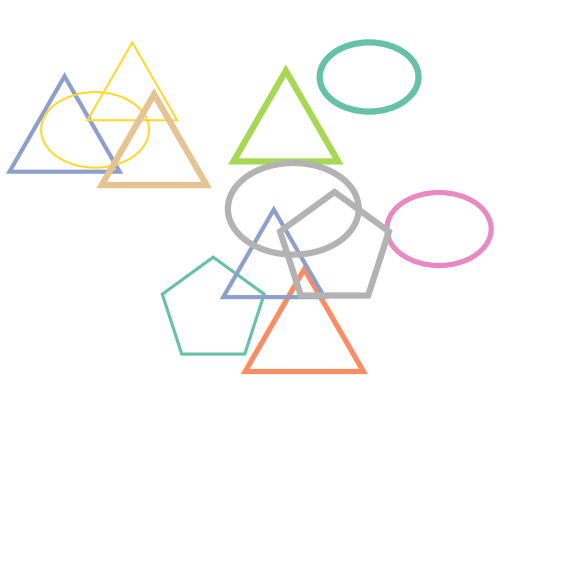[{"shape": "pentagon", "thickness": 1.5, "radius": 0.46, "center": [0.369, 0.461]}, {"shape": "oval", "thickness": 3, "radius": 0.43, "center": [0.639, 0.866]}, {"shape": "triangle", "thickness": 2.5, "radius": 0.59, "center": [0.527, 0.415]}, {"shape": "triangle", "thickness": 2, "radius": 0.55, "center": [0.112, 0.757]}, {"shape": "triangle", "thickness": 2, "radius": 0.51, "center": [0.474, 0.535]}, {"shape": "oval", "thickness": 2.5, "radius": 0.45, "center": [0.76, 0.603]}, {"shape": "triangle", "thickness": 3, "radius": 0.52, "center": [0.495, 0.772]}, {"shape": "oval", "thickness": 1, "radius": 0.47, "center": [0.165, 0.774]}, {"shape": "triangle", "thickness": 1, "radius": 0.45, "center": [0.229, 0.836]}, {"shape": "triangle", "thickness": 3, "radius": 0.52, "center": [0.267, 0.731]}, {"shape": "oval", "thickness": 3, "radius": 0.57, "center": [0.508, 0.638]}, {"shape": "pentagon", "thickness": 3, "radius": 0.5, "center": [0.579, 0.568]}]